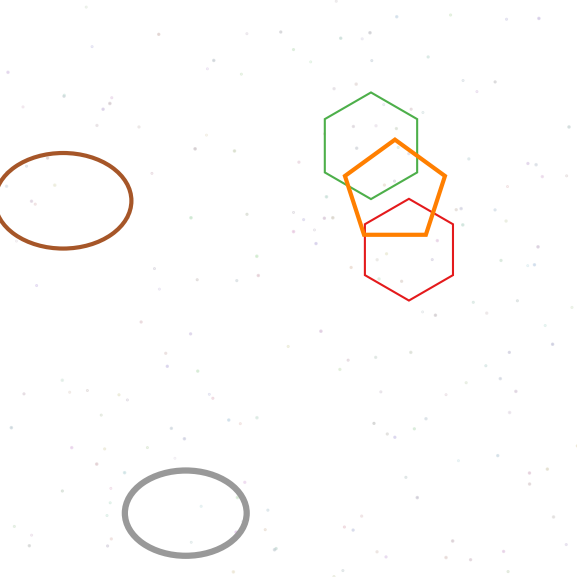[{"shape": "hexagon", "thickness": 1, "radius": 0.44, "center": [0.708, 0.567]}, {"shape": "hexagon", "thickness": 1, "radius": 0.46, "center": [0.642, 0.747]}, {"shape": "pentagon", "thickness": 2, "radius": 0.46, "center": [0.684, 0.666]}, {"shape": "oval", "thickness": 2, "radius": 0.59, "center": [0.109, 0.651]}, {"shape": "oval", "thickness": 3, "radius": 0.53, "center": [0.322, 0.111]}]